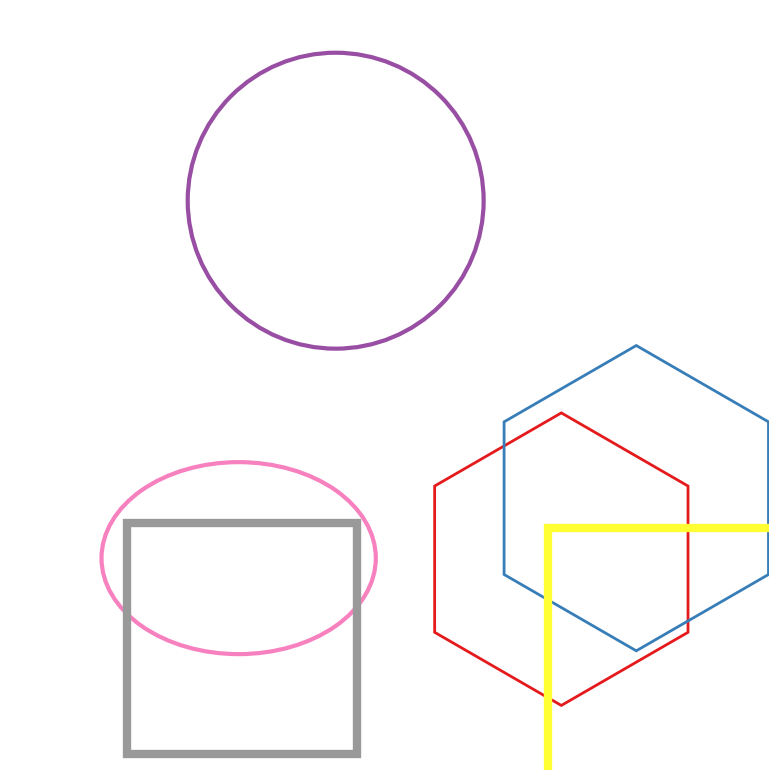[{"shape": "hexagon", "thickness": 1, "radius": 0.95, "center": [0.729, 0.274]}, {"shape": "hexagon", "thickness": 1, "radius": 0.99, "center": [0.826, 0.353]}, {"shape": "circle", "thickness": 1.5, "radius": 0.96, "center": [0.436, 0.739]}, {"shape": "square", "thickness": 3, "radius": 0.85, "center": [0.881, 0.145]}, {"shape": "oval", "thickness": 1.5, "radius": 0.89, "center": [0.31, 0.275]}, {"shape": "square", "thickness": 3, "radius": 0.75, "center": [0.314, 0.171]}]